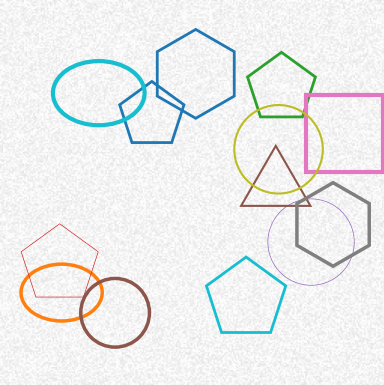[{"shape": "hexagon", "thickness": 2, "radius": 0.58, "center": [0.508, 0.808]}, {"shape": "pentagon", "thickness": 2, "radius": 0.44, "center": [0.394, 0.701]}, {"shape": "oval", "thickness": 2.5, "radius": 0.53, "center": [0.16, 0.24]}, {"shape": "pentagon", "thickness": 2, "radius": 0.46, "center": [0.731, 0.771]}, {"shape": "pentagon", "thickness": 0.5, "radius": 0.53, "center": [0.155, 0.314]}, {"shape": "circle", "thickness": 0.5, "radius": 0.56, "center": [0.808, 0.371]}, {"shape": "circle", "thickness": 2.5, "radius": 0.45, "center": [0.299, 0.188]}, {"shape": "triangle", "thickness": 1.5, "radius": 0.52, "center": [0.716, 0.517]}, {"shape": "square", "thickness": 3, "radius": 0.5, "center": [0.895, 0.653]}, {"shape": "hexagon", "thickness": 2.5, "radius": 0.54, "center": [0.865, 0.417]}, {"shape": "circle", "thickness": 1.5, "radius": 0.57, "center": [0.723, 0.612]}, {"shape": "pentagon", "thickness": 2, "radius": 0.54, "center": [0.639, 0.224]}, {"shape": "oval", "thickness": 3, "radius": 0.6, "center": [0.256, 0.758]}]